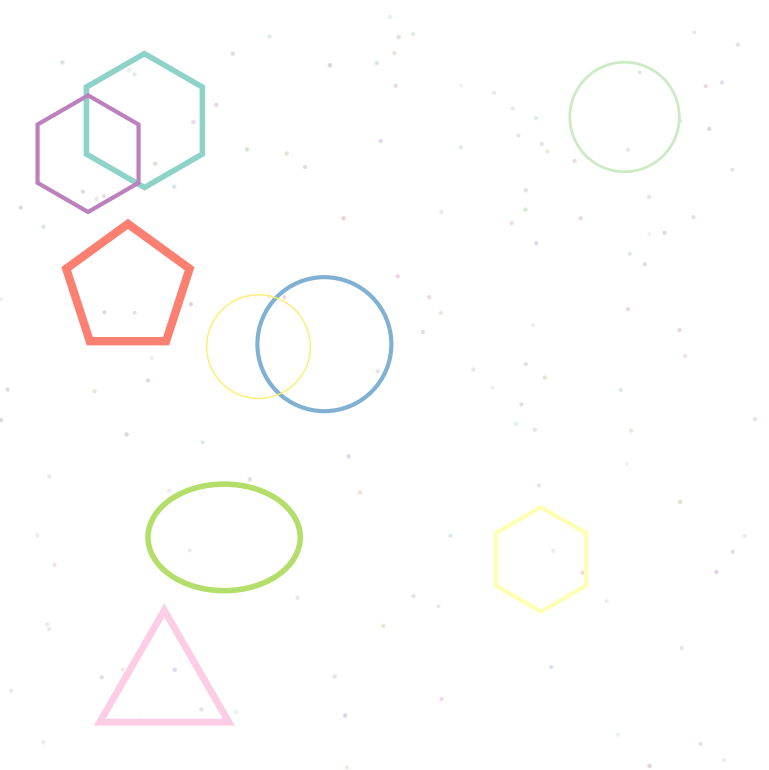[{"shape": "hexagon", "thickness": 2, "radius": 0.43, "center": [0.188, 0.843]}, {"shape": "hexagon", "thickness": 1.5, "radius": 0.34, "center": [0.702, 0.274]}, {"shape": "pentagon", "thickness": 3, "radius": 0.42, "center": [0.166, 0.625]}, {"shape": "circle", "thickness": 1.5, "radius": 0.44, "center": [0.421, 0.553]}, {"shape": "oval", "thickness": 2, "radius": 0.49, "center": [0.291, 0.302]}, {"shape": "triangle", "thickness": 2.5, "radius": 0.48, "center": [0.213, 0.111]}, {"shape": "hexagon", "thickness": 1.5, "radius": 0.38, "center": [0.114, 0.8]}, {"shape": "circle", "thickness": 1, "radius": 0.36, "center": [0.811, 0.848]}, {"shape": "circle", "thickness": 0.5, "radius": 0.34, "center": [0.336, 0.55]}]